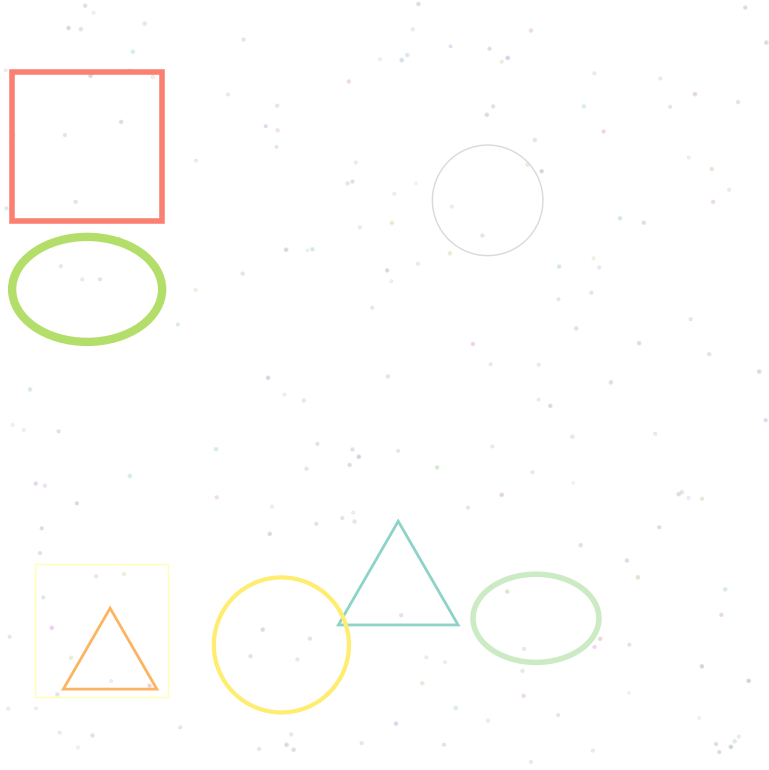[{"shape": "triangle", "thickness": 1, "radius": 0.45, "center": [0.517, 0.233]}, {"shape": "square", "thickness": 0.5, "radius": 0.43, "center": [0.132, 0.181]}, {"shape": "square", "thickness": 2, "radius": 0.49, "center": [0.113, 0.81]}, {"shape": "triangle", "thickness": 1, "radius": 0.35, "center": [0.143, 0.14]}, {"shape": "oval", "thickness": 3, "radius": 0.49, "center": [0.113, 0.624]}, {"shape": "circle", "thickness": 0.5, "radius": 0.36, "center": [0.633, 0.74]}, {"shape": "oval", "thickness": 2, "radius": 0.41, "center": [0.696, 0.197]}, {"shape": "circle", "thickness": 1.5, "radius": 0.44, "center": [0.365, 0.162]}]